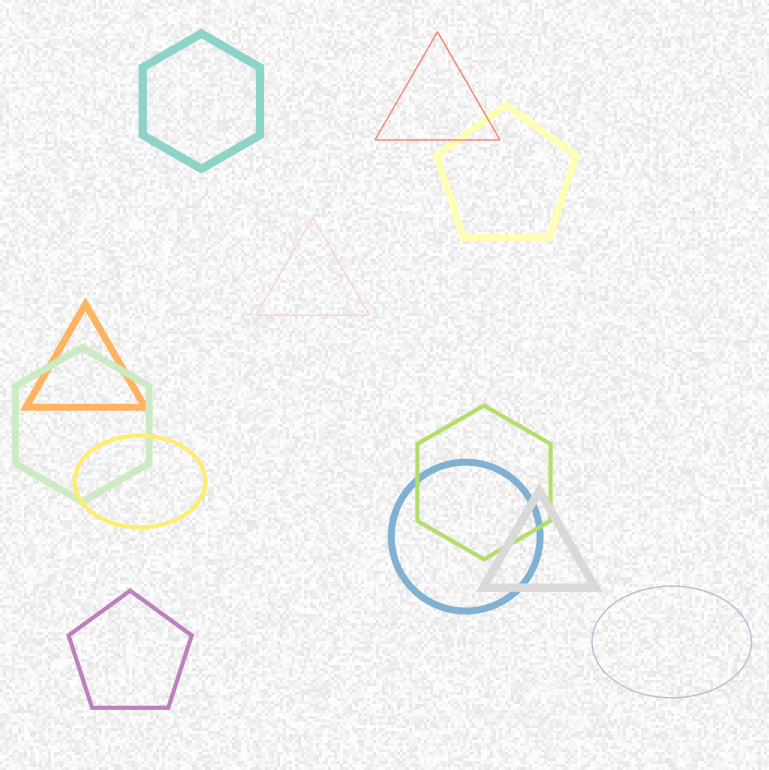[{"shape": "hexagon", "thickness": 3, "radius": 0.44, "center": [0.262, 0.869]}, {"shape": "pentagon", "thickness": 2.5, "radius": 0.48, "center": [0.658, 0.768]}, {"shape": "oval", "thickness": 0.5, "radius": 0.52, "center": [0.872, 0.166]}, {"shape": "triangle", "thickness": 0.5, "radius": 0.47, "center": [0.568, 0.865]}, {"shape": "circle", "thickness": 2.5, "radius": 0.48, "center": [0.605, 0.303]}, {"shape": "triangle", "thickness": 2.5, "radius": 0.45, "center": [0.111, 0.516]}, {"shape": "hexagon", "thickness": 1.5, "radius": 0.5, "center": [0.629, 0.373]}, {"shape": "triangle", "thickness": 0.5, "radius": 0.42, "center": [0.406, 0.633]}, {"shape": "triangle", "thickness": 3, "radius": 0.42, "center": [0.7, 0.279]}, {"shape": "pentagon", "thickness": 1.5, "radius": 0.42, "center": [0.169, 0.149]}, {"shape": "hexagon", "thickness": 2.5, "radius": 0.5, "center": [0.107, 0.448]}, {"shape": "oval", "thickness": 1.5, "radius": 0.42, "center": [0.182, 0.375]}]